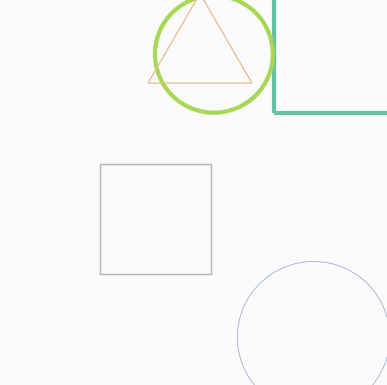[{"shape": "square", "thickness": 3, "radius": 0.81, "center": [0.868, 0.867]}, {"shape": "circle", "thickness": 0.5, "radius": 0.98, "center": [0.809, 0.124]}, {"shape": "circle", "thickness": 3, "radius": 0.76, "center": [0.552, 0.859]}, {"shape": "triangle", "thickness": 1, "radius": 0.77, "center": [0.516, 0.862]}, {"shape": "square", "thickness": 1, "radius": 0.71, "center": [0.402, 0.432]}]